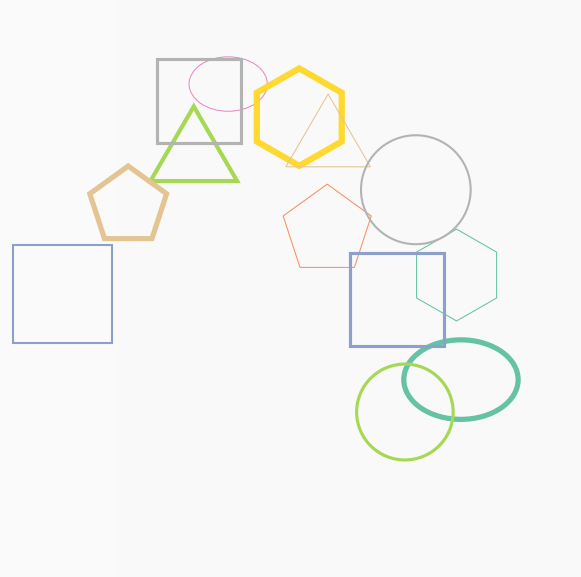[{"shape": "oval", "thickness": 2.5, "radius": 0.49, "center": [0.793, 0.342]}, {"shape": "hexagon", "thickness": 0.5, "radius": 0.4, "center": [0.786, 0.523]}, {"shape": "pentagon", "thickness": 0.5, "radius": 0.4, "center": [0.563, 0.601]}, {"shape": "square", "thickness": 1.5, "radius": 0.4, "center": [0.683, 0.481]}, {"shape": "square", "thickness": 1, "radius": 0.42, "center": [0.108, 0.489]}, {"shape": "oval", "thickness": 0.5, "radius": 0.34, "center": [0.393, 0.854]}, {"shape": "circle", "thickness": 1.5, "radius": 0.42, "center": [0.697, 0.286]}, {"shape": "triangle", "thickness": 2, "radius": 0.43, "center": [0.333, 0.729]}, {"shape": "hexagon", "thickness": 3, "radius": 0.42, "center": [0.515, 0.796]}, {"shape": "pentagon", "thickness": 2.5, "radius": 0.35, "center": [0.221, 0.642]}, {"shape": "triangle", "thickness": 0.5, "radius": 0.42, "center": [0.565, 0.752]}, {"shape": "square", "thickness": 1.5, "radius": 0.36, "center": [0.343, 0.824]}, {"shape": "circle", "thickness": 1, "radius": 0.47, "center": [0.715, 0.671]}]